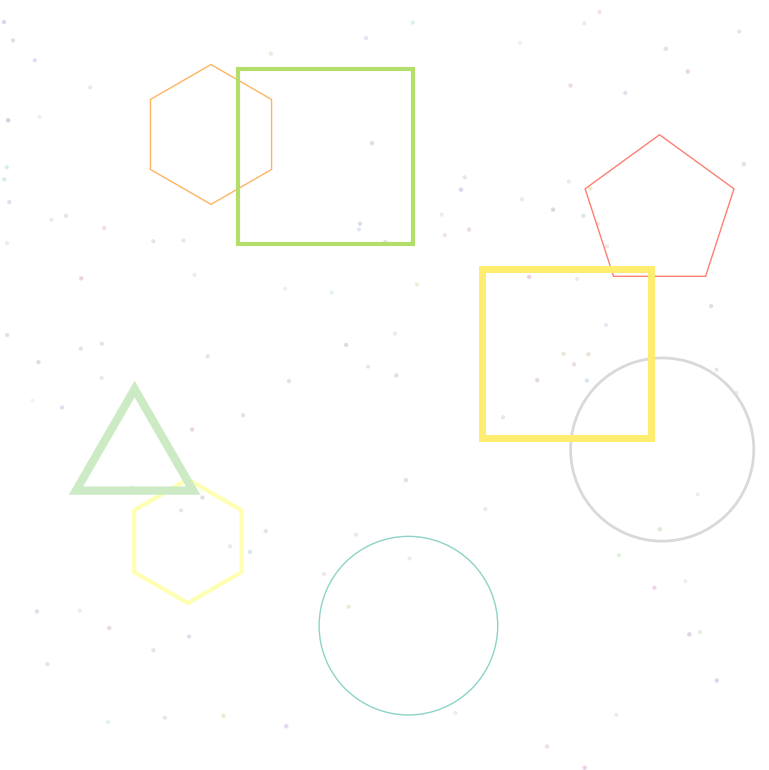[{"shape": "circle", "thickness": 0.5, "radius": 0.58, "center": [0.53, 0.187]}, {"shape": "hexagon", "thickness": 1.5, "radius": 0.4, "center": [0.244, 0.297]}, {"shape": "pentagon", "thickness": 0.5, "radius": 0.51, "center": [0.857, 0.723]}, {"shape": "hexagon", "thickness": 0.5, "radius": 0.45, "center": [0.274, 0.825]}, {"shape": "square", "thickness": 1.5, "radius": 0.57, "center": [0.422, 0.797]}, {"shape": "circle", "thickness": 1, "radius": 0.59, "center": [0.86, 0.416]}, {"shape": "triangle", "thickness": 3, "radius": 0.44, "center": [0.175, 0.407]}, {"shape": "square", "thickness": 2.5, "radius": 0.55, "center": [0.735, 0.541]}]